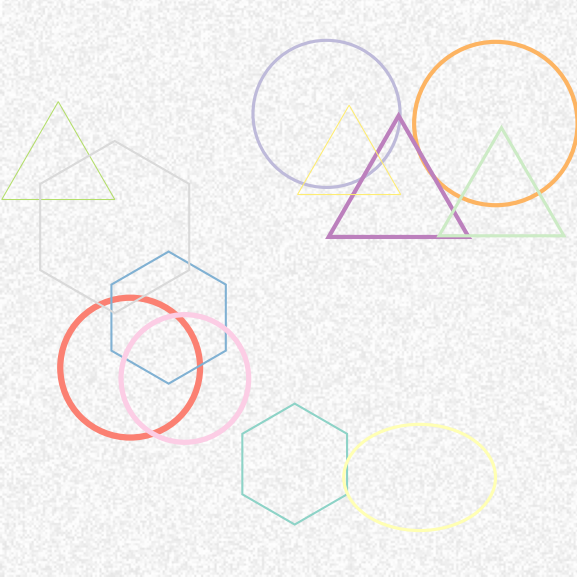[{"shape": "hexagon", "thickness": 1, "radius": 0.52, "center": [0.51, 0.196]}, {"shape": "oval", "thickness": 1.5, "radius": 0.66, "center": [0.727, 0.172]}, {"shape": "circle", "thickness": 1.5, "radius": 0.64, "center": [0.565, 0.802]}, {"shape": "circle", "thickness": 3, "radius": 0.61, "center": [0.225, 0.363]}, {"shape": "hexagon", "thickness": 1, "radius": 0.57, "center": [0.292, 0.449]}, {"shape": "circle", "thickness": 2, "radius": 0.71, "center": [0.859, 0.785]}, {"shape": "triangle", "thickness": 0.5, "radius": 0.57, "center": [0.101, 0.71]}, {"shape": "circle", "thickness": 2.5, "radius": 0.55, "center": [0.32, 0.344]}, {"shape": "hexagon", "thickness": 1, "radius": 0.74, "center": [0.199, 0.606]}, {"shape": "triangle", "thickness": 2, "radius": 0.7, "center": [0.69, 0.659]}, {"shape": "triangle", "thickness": 1.5, "radius": 0.62, "center": [0.868, 0.653]}, {"shape": "triangle", "thickness": 0.5, "radius": 0.52, "center": [0.605, 0.714]}]